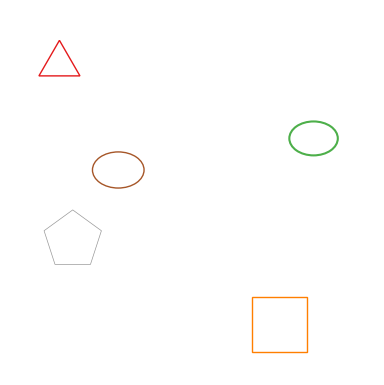[{"shape": "triangle", "thickness": 1, "radius": 0.31, "center": [0.154, 0.834]}, {"shape": "oval", "thickness": 1.5, "radius": 0.31, "center": [0.814, 0.64]}, {"shape": "square", "thickness": 1, "radius": 0.36, "center": [0.726, 0.156]}, {"shape": "oval", "thickness": 1, "radius": 0.33, "center": [0.307, 0.558]}, {"shape": "pentagon", "thickness": 0.5, "radius": 0.39, "center": [0.189, 0.376]}]